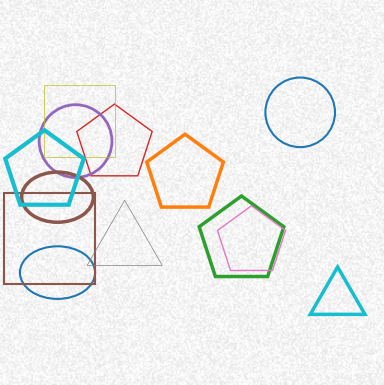[{"shape": "oval", "thickness": 1.5, "radius": 0.49, "center": [0.149, 0.292]}, {"shape": "circle", "thickness": 1.5, "radius": 0.45, "center": [0.78, 0.708]}, {"shape": "pentagon", "thickness": 2.5, "radius": 0.52, "center": [0.481, 0.547]}, {"shape": "pentagon", "thickness": 2.5, "radius": 0.58, "center": [0.627, 0.375]}, {"shape": "pentagon", "thickness": 1, "radius": 0.51, "center": [0.297, 0.627]}, {"shape": "circle", "thickness": 2, "radius": 0.47, "center": [0.196, 0.634]}, {"shape": "square", "thickness": 1.5, "radius": 0.59, "center": [0.128, 0.381]}, {"shape": "oval", "thickness": 2.5, "radius": 0.47, "center": [0.149, 0.488]}, {"shape": "pentagon", "thickness": 1, "radius": 0.46, "center": [0.653, 0.373]}, {"shape": "triangle", "thickness": 0.5, "radius": 0.56, "center": [0.324, 0.367]}, {"shape": "square", "thickness": 0.5, "radius": 0.46, "center": [0.207, 0.686]}, {"shape": "pentagon", "thickness": 3, "radius": 0.54, "center": [0.116, 0.555]}, {"shape": "triangle", "thickness": 2.5, "radius": 0.41, "center": [0.877, 0.225]}]